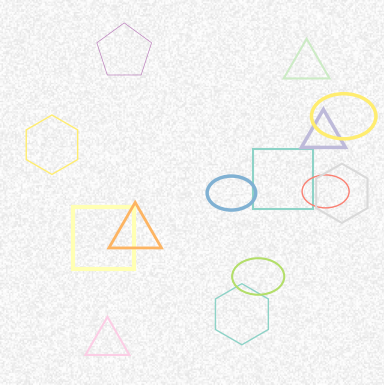[{"shape": "square", "thickness": 1.5, "radius": 0.39, "center": [0.735, 0.536]}, {"shape": "hexagon", "thickness": 1, "radius": 0.4, "center": [0.628, 0.184]}, {"shape": "square", "thickness": 3, "radius": 0.4, "center": [0.269, 0.382]}, {"shape": "triangle", "thickness": 2.5, "radius": 0.33, "center": [0.84, 0.65]}, {"shape": "oval", "thickness": 1, "radius": 0.31, "center": [0.846, 0.503]}, {"shape": "oval", "thickness": 2.5, "radius": 0.32, "center": [0.601, 0.499]}, {"shape": "triangle", "thickness": 2, "radius": 0.39, "center": [0.351, 0.395]}, {"shape": "oval", "thickness": 1.5, "radius": 0.34, "center": [0.671, 0.282]}, {"shape": "triangle", "thickness": 1.5, "radius": 0.33, "center": [0.279, 0.111]}, {"shape": "hexagon", "thickness": 1.5, "radius": 0.38, "center": [0.888, 0.498]}, {"shape": "pentagon", "thickness": 0.5, "radius": 0.37, "center": [0.323, 0.866]}, {"shape": "triangle", "thickness": 1.5, "radius": 0.34, "center": [0.796, 0.831]}, {"shape": "oval", "thickness": 2.5, "radius": 0.42, "center": [0.893, 0.698]}, {"shape": "hexagon", "thickness": 1, "radius": 0.39, "center": [0.135, 0.624]}]